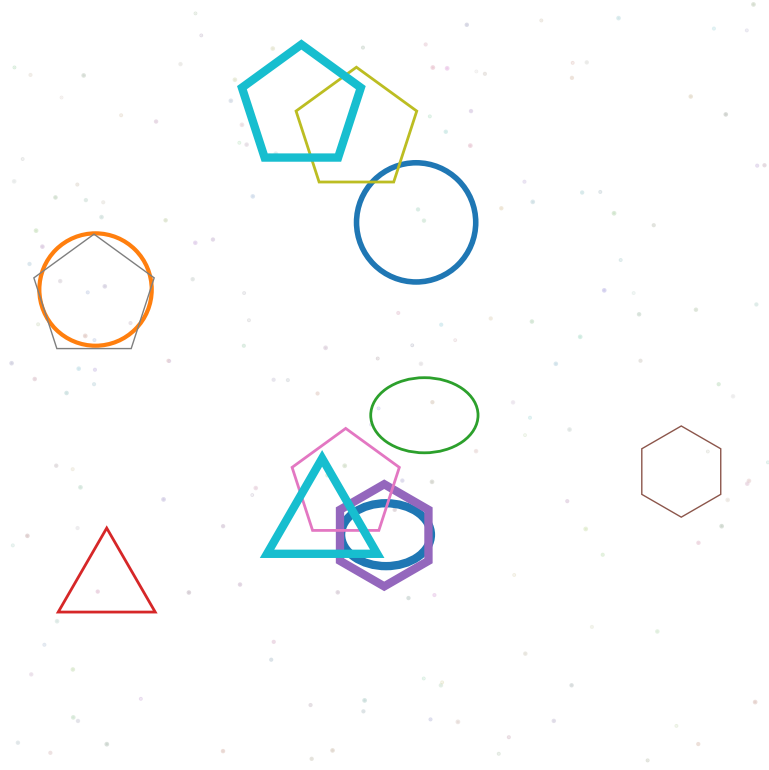[{"shape": "circle", "thickness": 2, "radius": 0.39, "center": [0.54, 0.711]}, {"shape": "oval", "thickness": 3, "radius": 0.29, "center": [0.501, 0.306]}, {"shape": "circle", "thickness": 1.5, "radius": 0.36, "center": [0.124, 0.624]}, {"shape": "oval", "thickness": 1, "radius": 0.35, "center": [0.551, 0.461]}, {"shape": "triangle", "thickness": 1, "radius": 0.36, "center": [0.139, 0.241]}, {"shape": "hexagon", "thickness": 3, "radius": 0.33, "center": [0.499, 0.305]}, {"shape": "hexagon", "thickness": 0.5, "radius": 0.3, "center": [0.885, 0.388]}, {"shape": "pentagon", "thickness": 1, "radius": 0.37, "center": [0.449, 0.37]}, {"shape": "pentagon", "thickness": 0.5, "radius": 0.41, "center": [0.122, 0.614]}, {"shape": "pentagon", "thickness": 1, "radius": 0.41, "center": [0.463, 0.83]}, {"shape": "pentagon", "thickness": 3, "radius": 0.41, "center": [0.391, 0.861]}, {"shape": "triangle", "thickness": 3, "radius": 0.41, "center": [0.418, 0.322]}]